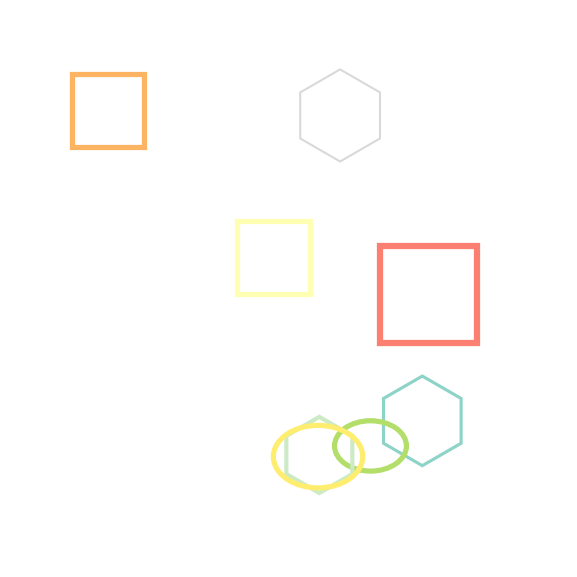[{"shape": "hexagon", "thickness": 1.5, "radius": 0.39, "center": [0.731, 0.27]}, {"shape": "square", "thickness": 2.5, "radius": 0.31, "center": [0.473, 0.553]}, {"shape": "square", "thickness": 3, "radius": 0.42, "center": [0.742, 0.49]}, {"shape": "square", "thickness": 2.5, "radius": 0.32, "center": [0.187, 0.809]}, {"shape": "oval", "thickness": 2.5, "radius": 0.31, "center": [0.642, 0.227]}, {"shape": "hexagon", "thickness": 1, "radius": 0.4, "center": [0.589, 0.799]}, {"shape": "hexagon", "thickness": 2, "radius": 0.33, "center": [0.553, 0.211]}, {"shape": "oval", "thickness": 2.5, "radius": 0.39, "center": [0.551, 0.208]}]